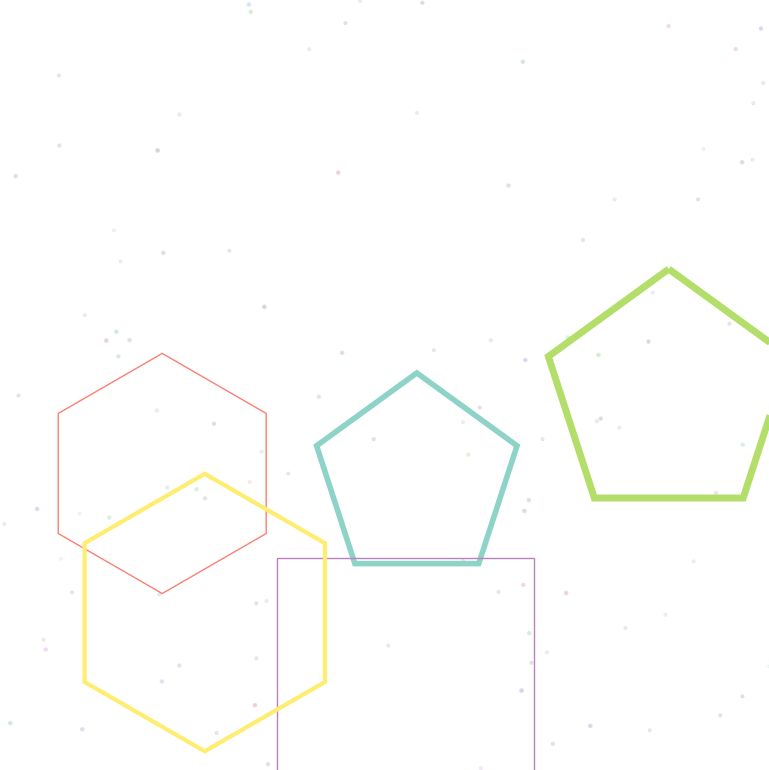[{"shape": "pentagon", "thickness": 2, "radius": 0.68, "center": [0.541, 0.379]}, {"shape": "hexagon", "thickness": 0.5, "radius": 0.78, "center": [0.211, 0.385]}, {"shape": "pentagon", "thickness": 2.5, "radius": 0.82, "center": [0.869, 0.486]}, {"shape": "square", "thickness": 0.5, "radius": 0.84, "center": [0.526, 0.108]}, {"shape": "hexagon", "thickness": 1.5, "radius": 0.9, "center": [0.266, 0.204]}]